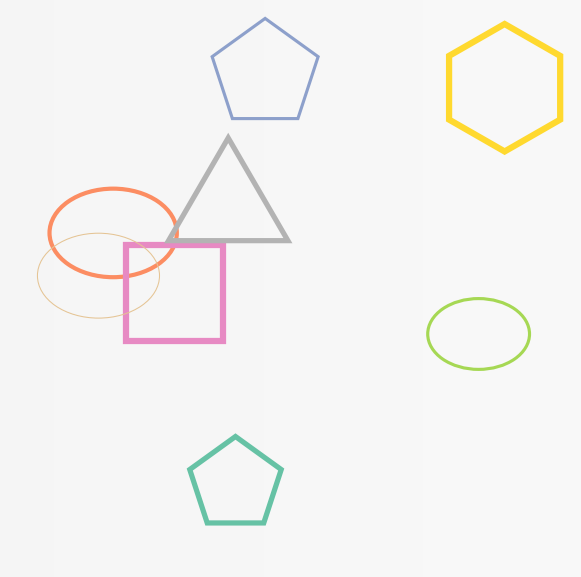[{"shape": "pentagon", "thickness": 2.5, "radius": 0.41, "center": [0.405, 0.161]}, {"shape": "oval", "thickness": 2, "radius": 0.55, "center": [0.195, 0.596]}, {"shape": "pentagon", "thickness": 1.5, "radius": 0.48, "center": [0.456, 0.871]}, {"shape": "square", "thickness": 3, "radius": 0.42, "center": [0.301, 0.491]}, {"shape": "oval", "thickness": 1.5, "radius": 0.44, "center": [0.823, 0.421]}, {"shape": "hexagon", "thickness": 3, "radius": 0.55, "center": [0.868, 0.847]}, {"shape": "oval", "thickness": 0.5, "radius": 0.53, "center": [0.169, 0.522]}, {"shape": "triangle", "thickness": 2.5, "radius": 0.59, "center": [0.393, 0.642]}]